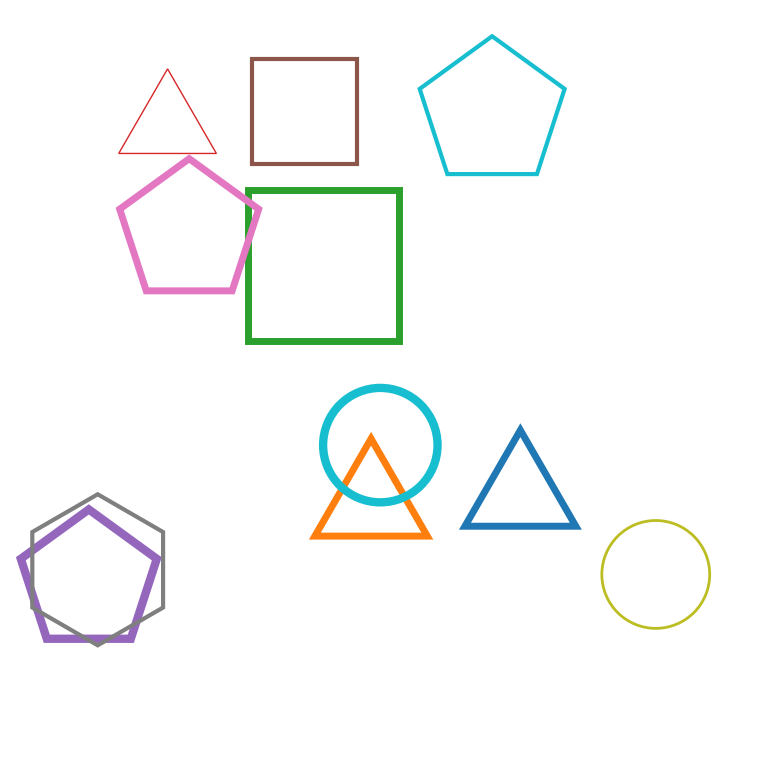[{"shape": "triangle", "thickness": 2.5, "radius": 0.42, "center": [0.676, 0.358]}, {"shape": "triangle", "thickness": 2.5, "radius": 0.42, "center": [0.482, 0.346]}, {"shape": "square", "thickness": 2.5, "radius": 0.49, "center": [0.42, 0.655]}, {"shape": "triangle", "thickness": 0.5, "radius": 0.37, "center": [0.218, 0.837]}, {"shape": "pentagon", "thickness": 3, "radius": 0.46, "center": [0.115, 0.246]}, {"shape": "square", "thickness": 1.5, "radius": 0.34, "center": [0.396, 0.855]}, {"shape": "pentagon", "thickness": 2.5, "radius": 0.47, "center": [0.246, 0.699]}, {"shape": "hexagon", "thickness": 1.5, "radius": 0.49, "center": [0.127, 0.26]}, {"shape": "circle", "thickness": 1, "radius": 0.35, "center": [0.852, 0.254]}, {"shape": "pentagon", "thickness": 1.5, "radius": 0.49, "center": [0.639, 0.854]}, {"shape": "circle", "thickness": 3, "radius": 0.37, "center": [0.494, 0.422]}]